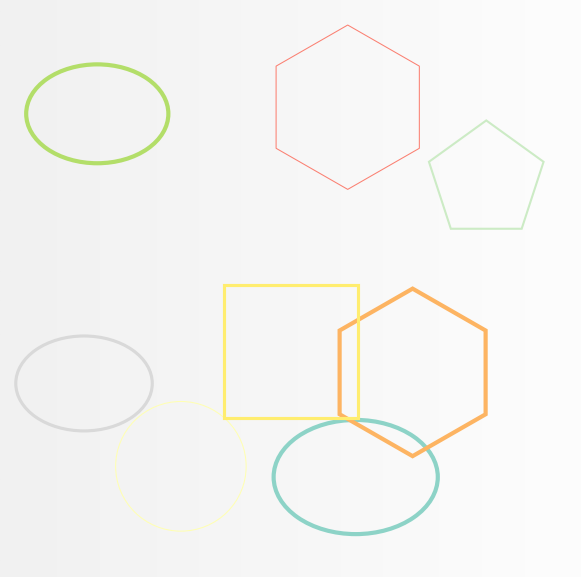[{"shape": "oval", "thickness": 2, "radius": 0.71, "center": [0.612, 0.173]}, {"shape": "circle", "thickness": 0.5, "radius": 0.56, "center": [0.311, 0.192]}, {"shape": "hexagon", "thickness": 0.5, "radius": 0.71, "center": [0.598, 0.813]}, {"shape": "hexagon", "thickness": 2, "radius": 0.73, "center": [0.71, 0.354]}, {"shape": "oval", "thickness": 2, "radius": 0.61, "center": [0.167, 0.802]}, {"shape": "oval", "thickness": 1.5, "radius": 0.59, "center": [0.145, 0.335]}, {"shape": "pentagon", "thickness": 1, "radius": 0.52, "center": [0.837, 0.687]}, {"shape": "square", "thickness": 1.5, "radius": 0.57, "center": [0.5, 0.39]}]